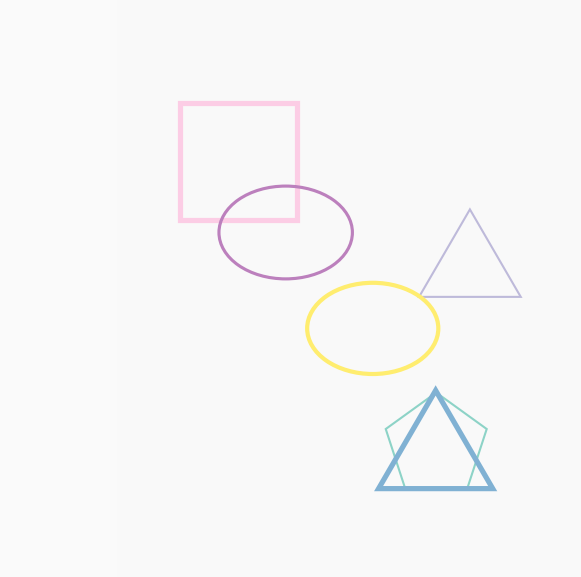[{"shape": "pentagon", "thickness": 1, "radius": 0.46, "center": [0.75, 0.228]}, {"shape": "triangle", "thickness": 1, "radius": 0.5, "center": [0.808, 0.536]}, {"shape": "triangle", "thickness": 2.5, "radius": 0.57, "center": [0.749, 0.21]}, {"shape": "square", "thickness": 2.5, "radius": 0.5, "center": [0.411, 0.719]}, {"shape": "oval", "thickness": 1.5, "radius": 0.57, "center": [0.491, 0.597]}, {"shape": "oval", "thickness": 2, "radius": 0.56, "center": [0.641, 0.43]}]